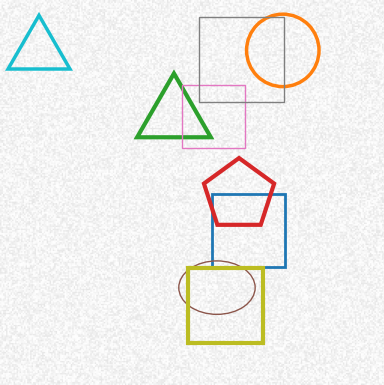[{"shape": "square", "thickness": 2, "radius": 0.48, "center": [0.646, 0.402]}, {"shape": "circle", "thickness": 2.5, "radius": 0.47, "center": [0.735, 0.869]}, {"shape": "triangle", "thickness": 3, "radius": 0.55, "center": [0.452, 0.699]}, {"shape": "pentagon", "thickness": 3, "radius": 0.48, "center": [0.621, 0.494]}, {"shape": "oval", "thickness": 1, "radius": 0.5, "center": [0.564, 0.253]}, {"shape": "square", "thickness": 1, "radius": 0.41, "center": [0.554, 0.698]}, {"shape": "square", "thickness": 1, "radius": 0.55, "center": [0.627, 0.845]}, {"shape": "square", "thickness": 3, "radius": 0.49, "center": [0.586, 0.207]}, {"shape": "triangle", "thickness": 2.5, "radius": 0.46, "center": [0.101, 0.867]}]